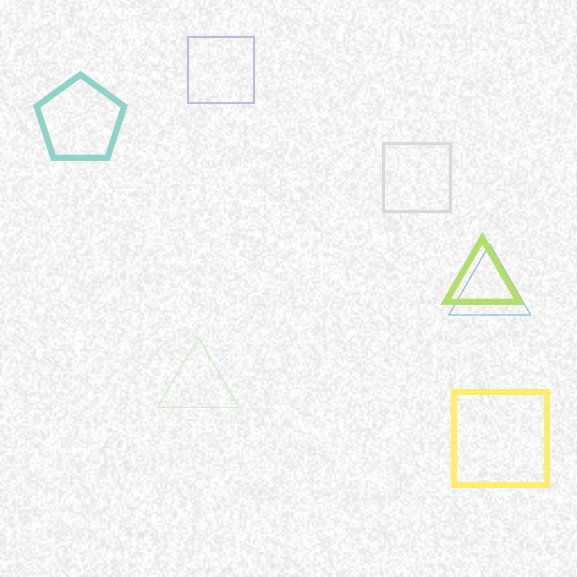[{"shape": "pentagon", "thickness": 3, "radius": 0.4, "center": [0.139, 0.79]}, {"shape": "square", "thickness": 1, "radius": 0.29, "center": [0.382, 0.878]}, {"shape": "triangle", "thickness": 0.5, "radius": 0.41, "center": [0.848, 0.495]}, {"shape": "triangle", "thickness": 3, "radius": 0.37, "center": [0.835, 0.513]}, {"shape": "square", "thickness": 1.5, "radius": 0.29, "center": [0.721, 0.692]}, {"shape": "triangle", "thickness": 0.5, "radius": 0.41, "center": [0.343, 0.334]}, {"shape": "square", "thickness": 3, "radius": 0.4, "center": [0.867, 0.24]}]